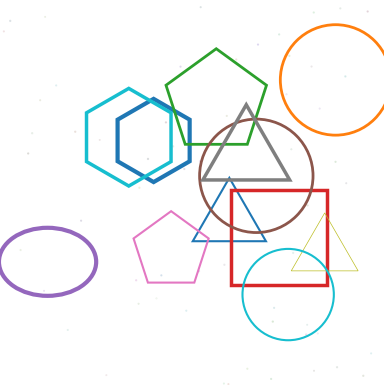[{"shape": "triangle", "thickness": 1.5, "radius": 0.55, "center": [0.596, 0.428]}, {"shape": "hexagon", "thickness": 3, "radius": 0.54, "center": [0.399, 0.635]}, {"shape": "circle", "thickness": 2, "radius": 0.72, "center": [0.872, 0.792]}, {"shape": "pentagon", "thickness": 2, "radius": 0.69, "center": [0.562, 0.736]}, {"shape": "square", "thickness": 2.5, "radius": 0.62, "center": [0.725, 0.383]}, {"shape": "oval", "thickness": 3, "radius": 0.63, "center": [0.124, 0.32]}, {"shape": "circle", "thickness": 2, "radius": 0.74, "center": [0.666, 0.543]}, {"shape": "pentagon", "thickness": 1.5, "radius": 0.51, "center": [0.444, 0.349]}, {"shape": "triangle", "thickness": 2.5, "radius": 0.65, "center": [0.64, 0.598]}, {"shape": "triangle", "thickness": 0.5, "radius": 0.5, "center": [0.843, 0.347]}, {"shape": "circle", "thickness": 1.5, "radius": 0.59, "center": [0.748, 0.235]}, {"shape": "hexagon", "thickness": 2.5, "radius": 0.63, "center": [0.334, 0.644]}]